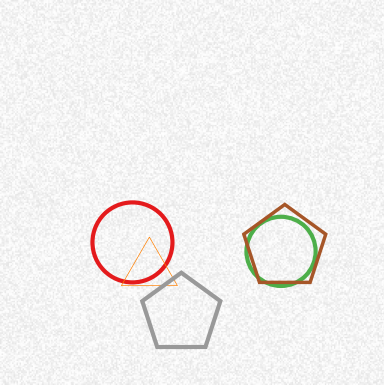[{"shape": "circle", "thickness": 3, "radius": 0.52, "center": [0.344, 0.37]}, {"shape": "circle", "thickness": 3, "radius": 0.45, "center": [0.73, 0.347]}, {"shape": "triangle", "thickness": 0.5, "radius": 0.42, "center": [0.388, 0.3]}, {"shape": "pentagon", "thickness": 2.5, "radius": 0.56, "center": [0.74, 0.357]}, {"shape": "pentagon", "thickness": 3, "radius": 0.53, "center": [0.471, 0.185]}]